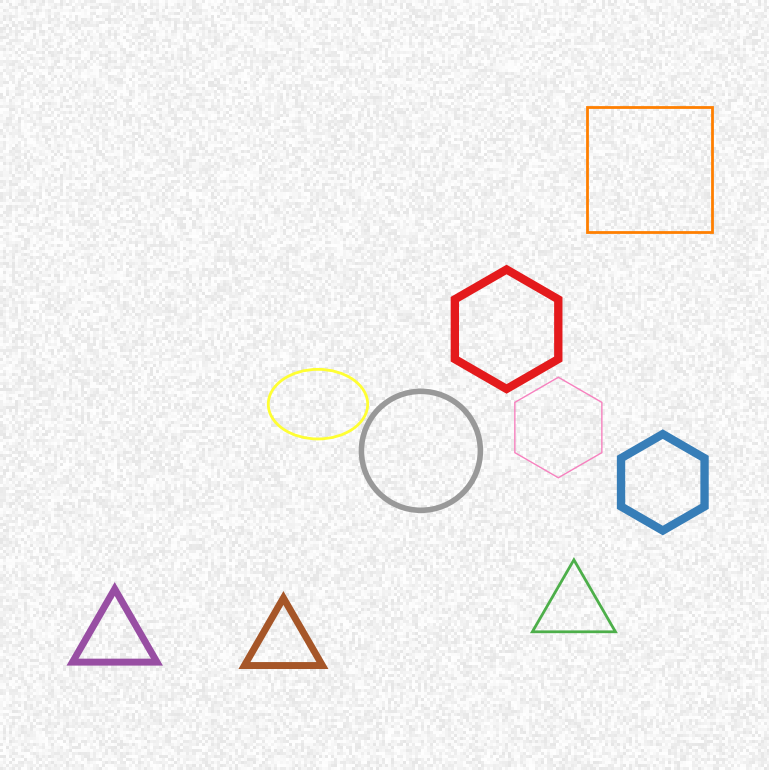[{"shape": "hexagon", "thickness": 3, "radius": 0.39, "center": [0.658, 0.572]}, {"shape": "hexagon", "thickness": 3, "radius": 0.31, "center": [0.861, 0.374]}, {"shape": "triangle", "thickness": 1, "radius": 0.31, "center": [0.745, 0.211]}, {"shape": "triangle", "thickness": 2.5, "radius": 0.32, "center": [0.149, 0.172]}, {"shape": "square", "thickness": 1, "radius": 0.41, "center": [0.843, 0.78]}, {"shape": "oval", "thickness": 1, "radius": 0.32, "center": [0.413, 0.475]}, {"shape": "triangle", "thickness": 2.5, "radius": 0.29, "center": [0.368, 0.165]}, {"shape": "hexagon", "thickness": 0.5, "radius": 0.33, "center": [0.725, 0.445]}, {"shape": "circle", "thickness": 2, "radius": 0.39, "center": [0.547, 0.415]}]